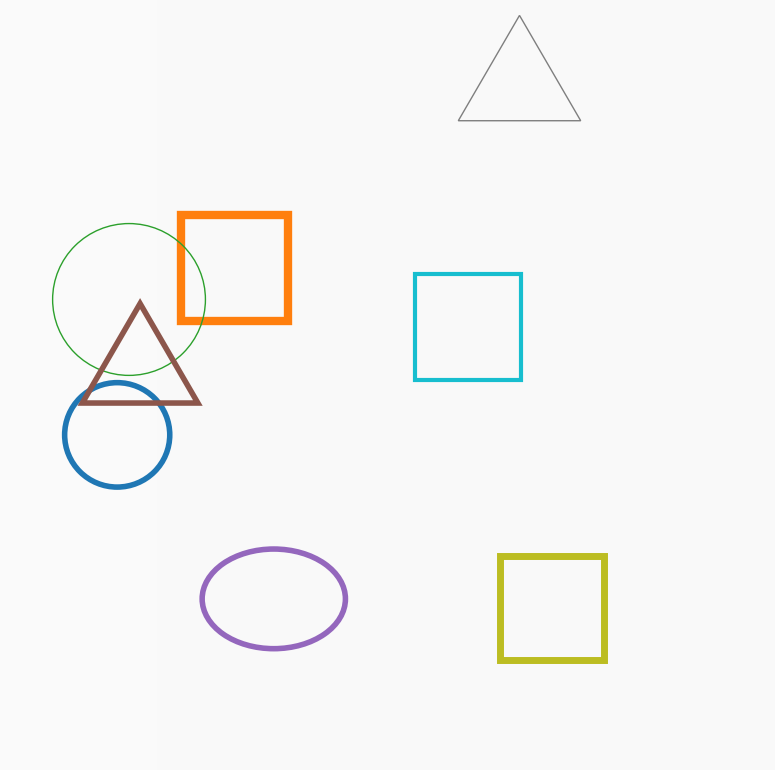[{"shape": "circle", "thickness": 2, "radius": 0.34, "center": [0.151, 0.435]}, {"shape": "square", "thickness": 3, "radius": 0.34, "center": [0.302, 0.652]}, {"shape": "circle", "thickness": 0.5, "radius": 0.49, "center": [0.166, 0.611]}, {"shape": "oval", "thickness": 2, "radius": 0.46, "center": [0.353, 0.222]}, {"shape": "triangle", "thickness": 2, "radius": 0.43, "center": [0.181, 0.52]}, {"shape": "triangle", "thickness": 0.5, "radius": 0.46, "center": [0.67, 0.889]}, {"shape": "square", "thickness": 2.5, "radius": 0.34, "center": [0.712, 0.211]}, {"shape": "square", "thickness": 1.5, "radius": 0.34, "center": [0.604, 0.575]}]